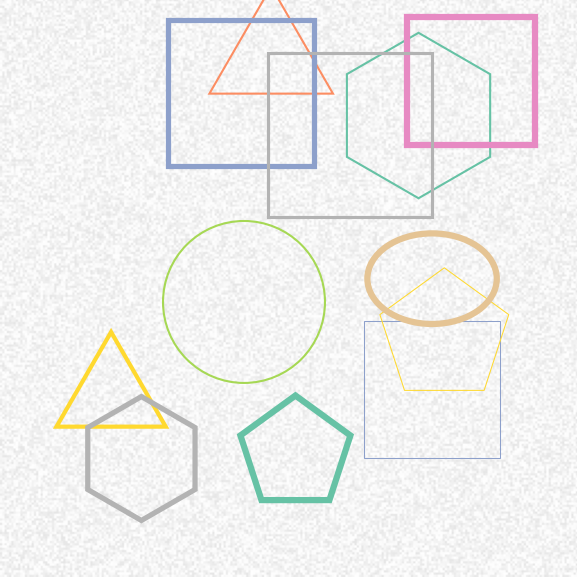[{"shape": "pentagon", "thickness": 3, "radius": 0.5, "center": [0.512, 0.214]}, {"shape": "hexagon", "thickness": 1, "radius": 0.72, "center": [0.725, 0.799]}, {"shape": "triangle", "thickness": 1, "radius": 0.62, "center": [0.47, 0.899]}, {"shape": "square", "thickness": 0.5, "radius": 0.59, "center": [0.748, 0.325]}, {"shape": "square", "thickness": 2.5, "radius": 0.63, "center": [0.417, 0.838]}, {"shape": "square", "thickness": 3, "radius": 0.55, "center": [0.816, 0.859]}, {"shape": "circle", "thickness": 1, "radius": 0.7, "center": [0.423, 0.476]}, {"shape": "pentagon", "thickness": 0.5, "radius": 0.59, "center": [0.769, 0.418]}, {"shape": "triangle", "thickness": 2, "radius": 0.55, "center": [0.192, 0.315]}, {"shape": "oval", "thickness": 3, "radius": 0.56, "center": [0.748, 0.517]}, {"shape": "hexagon", "thickness": 2.5, "radius": 0.54, "center": [0.245, 0.205]}, {"shape": "square", "thickness": 1.5, "radius": 0.71, "center": [0.606, 0.765]}]